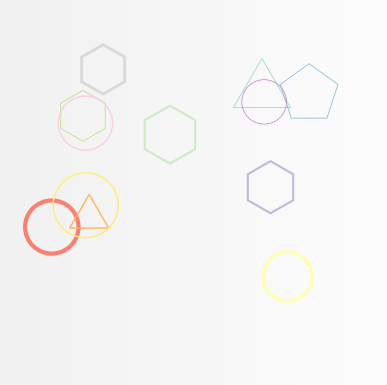[{"shape": "triangle", "thickness": 0.5, "radius": 0.43, "center": [0.676, 0.763]}, {"shape": "circle", "thickness": 2.5, "radius": 0.32, "center": [0.742, 0.282]}, {"shape": "hexagon", "thickness": 1.5, "radius": 0.34, "center": [0.698, 0.514]}, {"shape": "circle", "thickness": 3, "radius": 0.34, "center": [0.134, 0.41]}, {"shape": "pentagon", "thickness": 0.5, "radius": 0.39, "center": [0.798, 0.756]}, {"shape": "triangle", "thickness": 1, "radius": 0.29, "center": [0.23, 0.437]}, {"shape": "hexagon", "thickness": 0.5, "radius": 0.33, "center": [0.214, 0.699]}, {"shape": "circle", "thickness": 1, "radius": 0.35, "center": [0.221, 0.68]}, {"shape": "hexagon", "thickness": 2, "radius": 0.32, "center": [0.266, 0.82]}, {"shape": "circle", "thickness": 0.5, "radius": 0.29, "center": [0.682, 0.735]}, {"shape": "hexagon", "thickness": 1.5, "radius": 0.38, "center": [0.439, 0.65]}, {"shape": "circle", "thickness": 1, "radius": 0.42, "center": [0.221, 0.467]}]